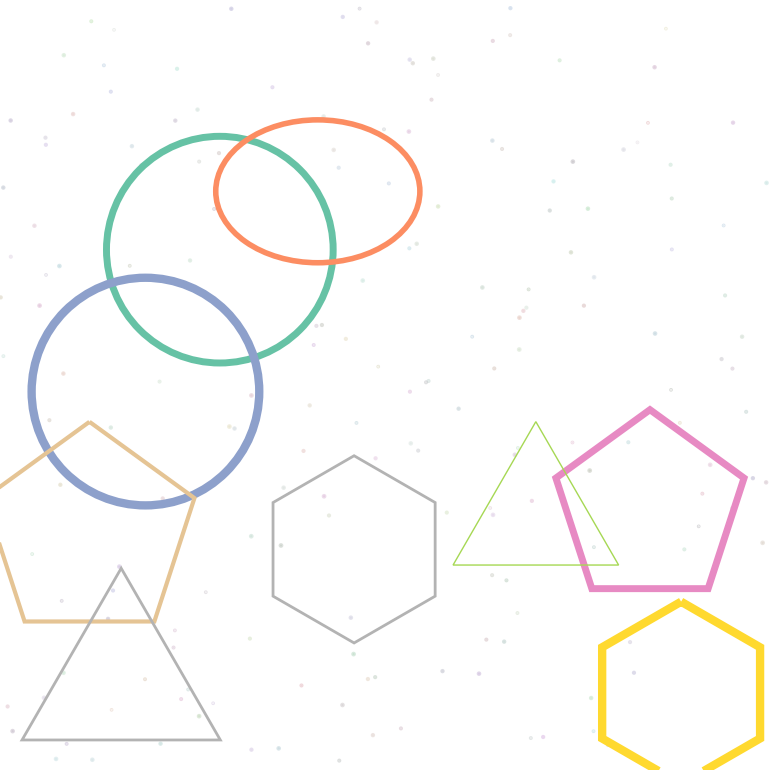[{"shape": "circle", "thickness": 2.5, "radius": 0.74, "center": [0.285, 0.676]}, {"shape": "oval", "thickness": 2, "radius": 0.66, "center": [0.413, 0.752]}, {"shape": "circle", "thickness": 3, "radius": 0.74, "center": [0.189, 0.491]}, {"shape": "pentagon", "thickness": 2.5, "radius": 0.64, "center": [0.844, 0.339]}, {"shape": "triangle", "thickness": 0.5, "radius": 0.62, "center": [0.696, 0.328]}, {"shape": "hexagon", "thickness": 3, "radius": 0.59, "center": [0.885, 0.1]}, {"shape": "pentagon", "thickness": 1.5, "radius": 0.72, "center": [0.116, 0.309]}, {"shape": "triangle", "thickness": 1, "radius": 0.74, "center": [0.157, 0.113]}, {"shape": "hexagon", "thickness": 1, "radius": 0.61, "center": [0.46, 0.287]}]